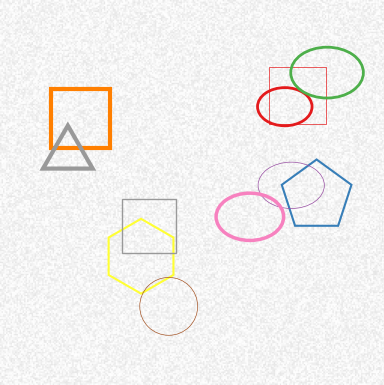[{"shape": "square", "thickness": 0.5, "radius": 0.37, "center": [0.772, 0.752]}, {"shape": "oval", "thickness": 2, "radius": 0.35, "center": [0.74, 0.723]}, {"shape": "pentagon", "thickness": 1.5, "radius": 0.48, "center": [0.822, 0.491]}, {"shape": "oval", "thickness": 2, "radius": 0.47, "center": [0.85, 0.811]}, {"shape": "oval", "thickness": 0.5, "radius": 0.43, "center": [0.756, 0.519]}, {"shape": "square", "thickness": 3, "radius": 0.38, "center": [0.21, 0.692]}, {"shape": "hexagon", "thickness": 1.5, "radius": 0.49, "center": [0.366, 0.334]}, {"shape": "circle", "thickness": 0.5, "radius": 0.38, "center": [0.438, 0.204]}, {"shape": "oval", "thickness": 2.5, "radius": 0.44, "center": [0.649, 0.437]}, {"shape": "triangle", "thickness": 3, "radius": 0.37, "center": [0.176, 0.599]}, {"shape": "square", "thickness": 1, "radius": 0.35, "center": [0.386, 0.414]}]